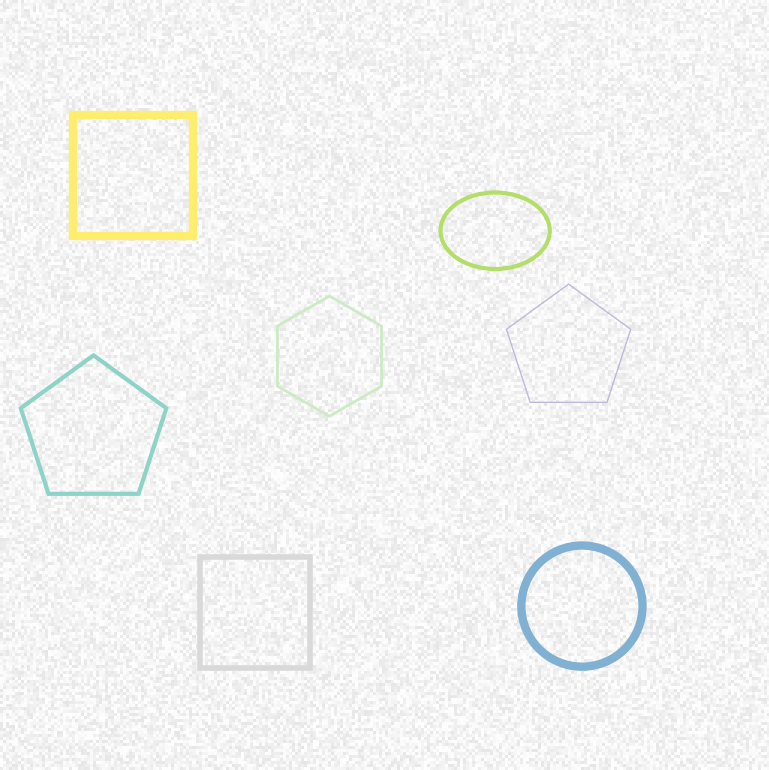[{"shape": "pentagon", "thickness": 1.5, "radius": 0.5, "center": [0.121, 0.439]}, {"shape": "pentagon", "thickness": 0.5, "radius": 0.42, "center": [0.738, 0.546]}, {"shape": "circle", "thickness": 3, "radius": 0.39, "center": [0.756, 0.213]}, {"shape": "oval", "thickness": 1.5, "radius": 0.35, "center": [0.643, 0.7]}, {"shape": "square", "thickness": 2, "radius": 0.36, "center": [0.331, 0.205]}, {"shape": "hexagon", "thickness": 1, "radius": 0.39, "center": [0.428, 0.538]}, {"shape": "square", "thickness": 3, "radius": 0.39, "center": [0.173, 0.772]}]